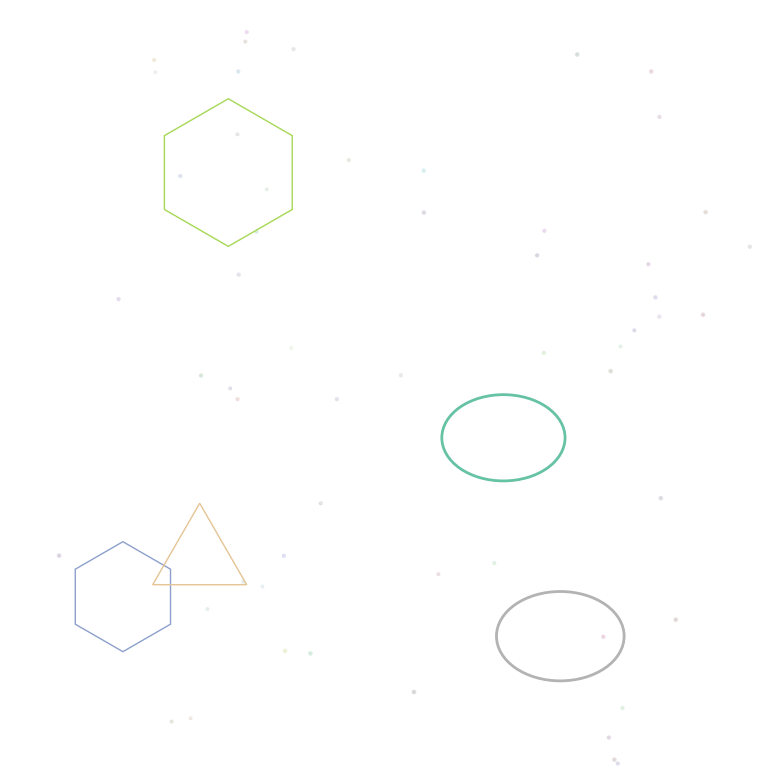[{"shape": "oval", "thickness": 1, "radius": 0.4, "center": [0.654, 0.431]}, {"shape": "hexagon", "thickness": 0.5, "radius": 0.36, "center": [0.16, 0.225]}, {"shape": "hexagon", "thickness": 0.5, "radius": 0.48, "center": [0.297, 0.776]}, {"shape": "triangle", "thickness": 0.5, "radius": 0.35, "center": [0.259, 0.276]}, {"shape": "oval", "thickness": 1, "radius": 0.41, "center": [0.728, 0.174]}]